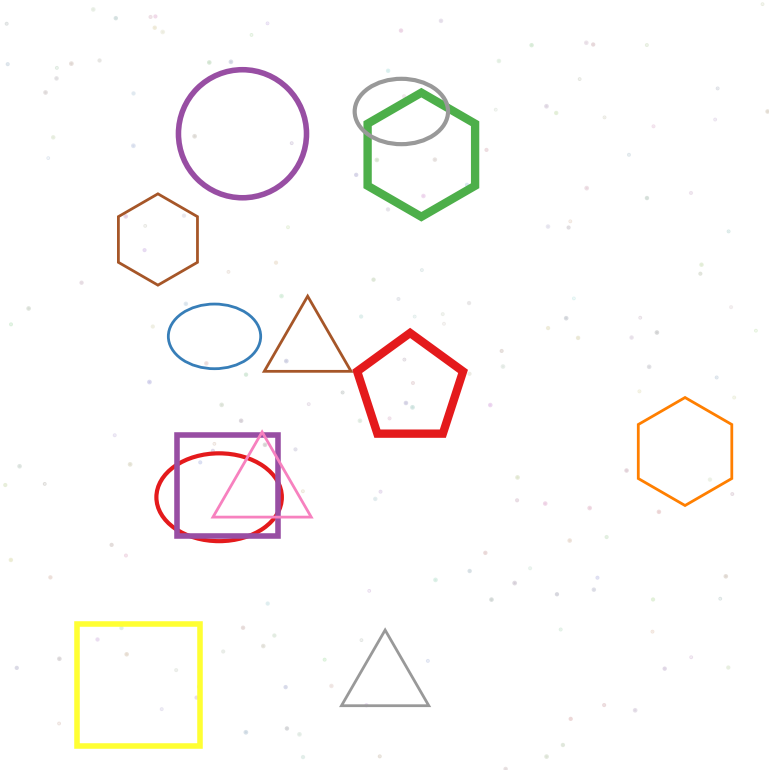[{"shape": "oval", "thickness": 1.5, "radius": 0.41, "center": [0.285, 0.354]}, {"shape": "pentagon", "thickness": 3, "radius": 0.36, "center": [0.533, 0.495]}, {"shape": "oval", "thickness": 1, "radius": 0.3, "center": [0.279, 0.563]}, {"shape": "hexagon", "thickness": 3, "radius": 0.4, "center": [0.547, 0.799]}, {"shape": "square", "thickness": 2, "radius": 0.33, "center": [0.295, 0.369]}, {"shape": "circle", "thickness": 2, "radius": 0.42, "center": [0.315, 0.826]}, {"shape": "hexagon", "thickness": 1, "radius": 0.35, "center": [0.89, 0.414]}, {"shape": "square", "thickness": 2, "radius": 0.4, "center": [0.18, 0.11]}, {"shape": "triangle", "thickness": 1, "radius": 0.33, "center": [0.4, 0.55]}, {"shape": "hexagon", "thickness": 1, "radius": 0.3, "center": [0.205, 0.689]}, {"shape": "triangle", "thickness": 1, "radius": 0.37, "center": [0.34, 0.365]}, {"shape": "oval", "thickness": 1.5, "radius": 0.3, "center": [0.521, 0.855]}, {"shape": "triangle", "thickness": 1, "radius": 0.33, "center": [0.5, 0.116]}]